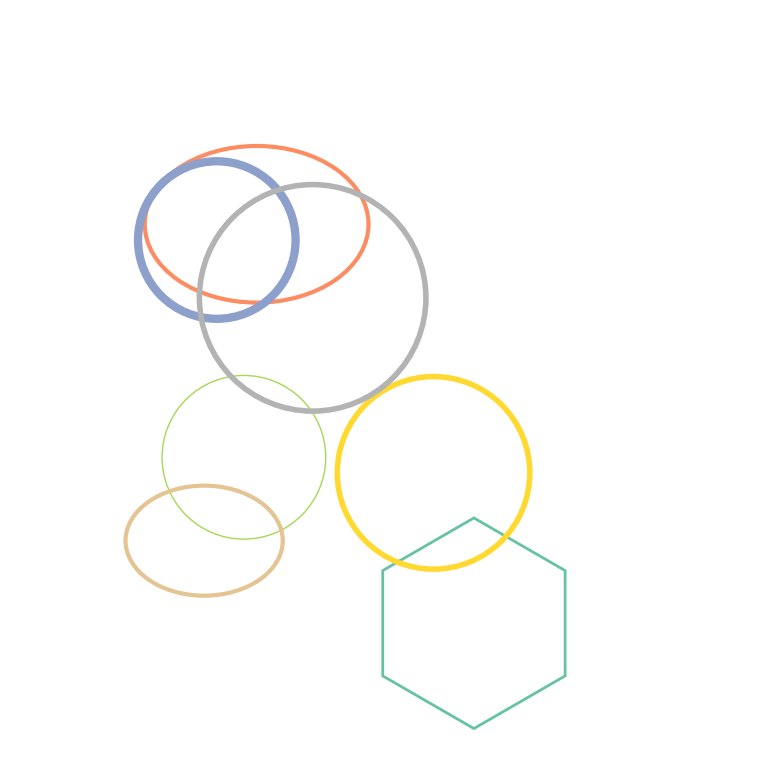[{"shape": "hexagon", "thickness": 1, "radius": 0.68, "center": [0.615, 0.191]}, {"shape": "oval", "thickness": 1.5, "radius": 0.73, "center": [0.333, 0.709]}, {"shape": "circle", "thickness": 3, "radius": 0.51, "center": [0.282, 0.688]}, {"shape": "circle", "thickness": 0.5, "radius": 0.53, "center": [0.317, 0.406]}, {"shape": "circle", "thickness": 2, "radius": 0.63, "center": [0.563, 0.386]}, {"shape": "oval", "thickness": 1.5, "radius": 0.51, "center": [0.265, 0.298]}, {"shape": "circle", "thickness": 2, "radius": 0.74, "center": [0.406, 0.613]}]